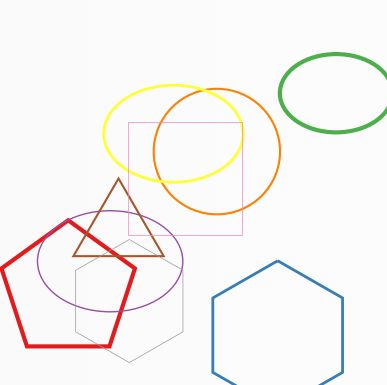[{"shape": "pentagon", "thickness": 3, "radius": 0.91, "center": [0.176, 0.247]}, {"shape": "hexagon", "thickness": 2, "radius": 0.97, "center": [0.717, 0.129]}, {"shape": "oval", "thickness": 3, "radius": 0.73, "center": [0.867, 0.758]}, {"shape": "oval", "thickness": 1, "radius": 0.94, "center": [0.284, 0.321]}, {"shape": "circle", "thickness": 1.5, "radius": 0.82, "center": [0.56, 0.606]}, {"shape": "oval", "thickness": 2, "radius": 0.9, "center": [0.448, 0.653]}, {"shape": "triangle", "thickness": 1.5, "radius": 0.67, "center": [0.306, 0.402]}, {"shape": "square", "thickness": 0.5, "radius": 0.74, "center": [0.478, 0.536]}, {"shape": "hexagon", "thickness": 0.5, "radius": 0.8, "center": [0.334, 0.218]}]